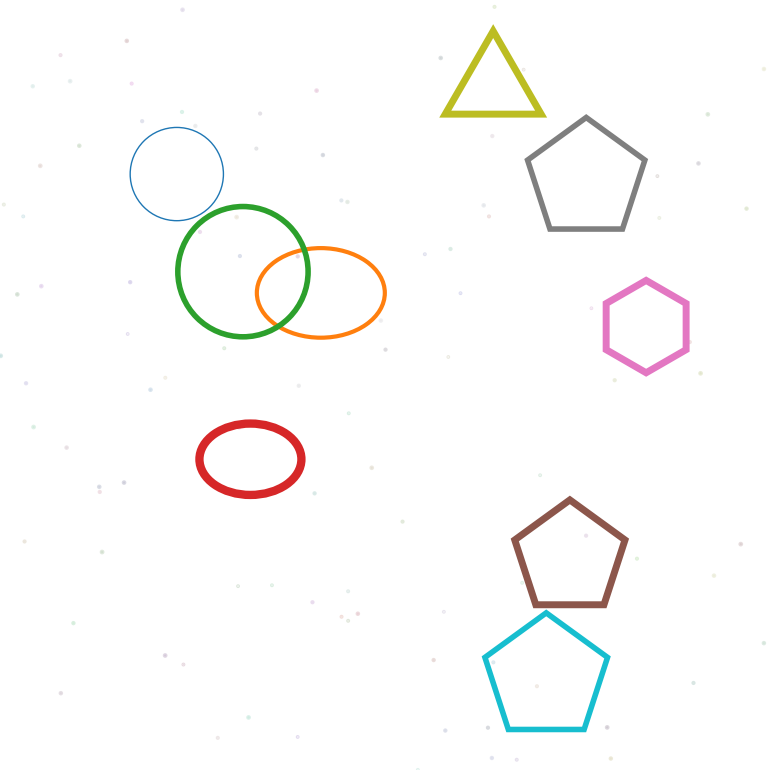[{"shape": "circle", "thickness": 0.5, "radius": 0.3, "center": [0.23, 0.774]}, {"shape": "oval", "thickness": 1.5, "radius": 0.42, "center": [0.417, 0.62]}, {"shape": "circle", "thickness": 2, "radius": 0.42, "center": [0.316, 0.647]}, {"shape": "oval", "thickness": 3, "radius": 0.33, "center": [0.325, 0.404]}, {"shape": "pentagon", "thickness": 2.5, "radius": 0.38, "center": [0.74, 0.275]}, {"shape": "hexagon", "thickness": 2.5, "radius": 0.3, "center": [0.839, 0.576]}, {"shape": "pentagon", "thickness": 2, "radius": 0.4, "center": [0.761, 0.767]}, {"shape": "triangle", "thickness": 2.5, "radius": 0.36, "center": [0.641, 0.888]}, {"shape": "pentagon", "thickness": 2, "radius": 0.42, "center": [0.709, 0.12]}]